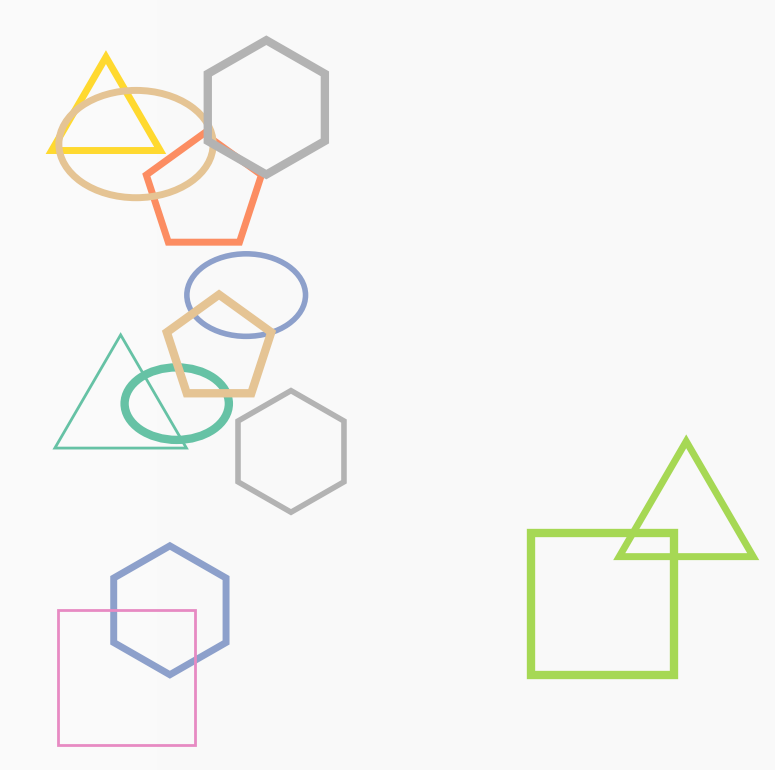[{"shape": "triangle", "thickness": 1, "radius": 0.49, "center": [0.156, 0.467]}, {"shape": "oval", "thickness": 3, "radius": 0.34, "center": [0.228, 0.476]}, {"shape": "pentagon", "thickness": 2.5, "radius": 0.39, "center": [0.263, 0.749]}, {"shape": "oval", "thickness": 2, "radius": 0.38, "center": [0.318, 0.617]}, {"shape": "hexagon", "thickness": 2.5, "radius": 0.42, "center": [0.219, 0.207]}, {"shape": "square", "thickness": 1, "radius": 0.44, "center": [0.164, 0.12]}, {"shape": "square", "thickness": 3, "radius": 0.46, "center": [0.777, 0.216]}, {"shape": "triangle", "thickness": 2.5, "radius": 0.5, "center": [0.885, 0.327]}, {"shape": "triangle", "thickness": 2.5, "radius": 0.4, "center": [0.137, 0.845]}, {"shape": "pentagon", "thickness": 3, "radius": 0.35, "center": [0.283, 0.547]}, {"shape": "oval", "thickness": 2.5, "radius": 0.5, "center": [0.176, 0.813]}, {"shape": "hexagon", "thickness": 3, "radius": 0.44, "center": [0.344, 0.861]}, {"shape": "hexagon", "thickness": 2, "radius": 0.39, "center": [0.375, 0.414]}]